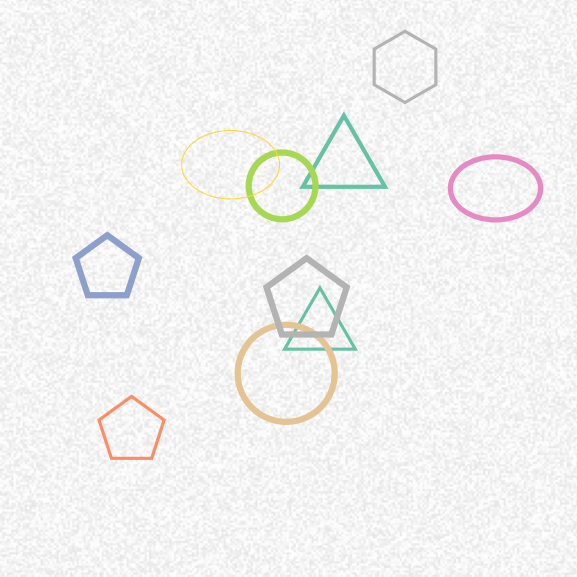[{"shape": "triangle", "thickness": 2, "radius": 0.41, "center": [0.596, 0.717]}, {"shape": "triangle", "thickness": 1.5, "radius": 0.35, "center": [0.554, 0.43]}, {"shape": "pentagon", "thickness": 1.5, "radius": 0.3, "center": [0.228, 0.253]}, {"shape": "pentagon", "thickness": 3, "radius": 0.29, "center": [0.186, 0.534]}, {"shape": "oval", "thickness": 2.5, "radius": 0.39, "center": [0.858, 0.673]}, {"shape": "circle", "thickness": 3, "radius": 0.29, "center": [0.488, 0.677]}, {"shape": "oval", "thickness": 0.5, "radius": 0.42, "center": [0.399, 0.714]}, {"shape": "circle", "thickness": 3, "radius": 0.42, "center": [0.496, 0.353]}, {"shape": "pentagon", "thickness": 3, "radius": 0.37, "center": [0.531, 0.479]}, {"shape": "hexagon", "thickness": 1.5, "radius": 0.31, "center": [0.701, 0.883]}]